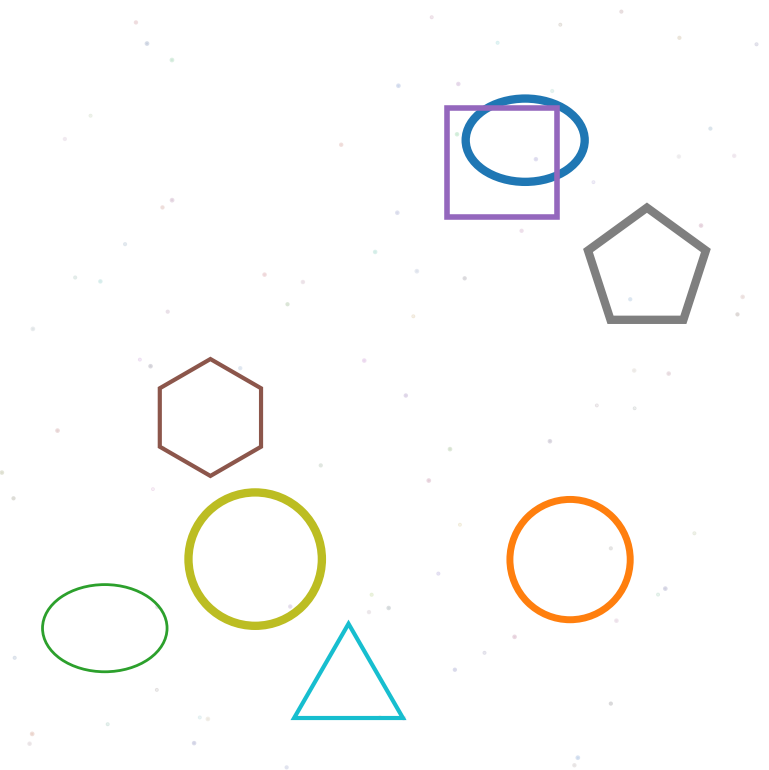[{"shape": "oval", "thickness": 3, "radius": 0.39, "center": [0.682, 0.818]}, {"shape": "circle", "thickness": 2.5, "radius": 0.39, "center": [0.74, 0.273]}, {"shape": "oval", "thickness": 1, "radius": 0.4, "center": [0.136, 0.184]}, {"shape": "square", "thickness": 2, "radius": 0.36, "center": [0.652, 0.789]}, {"shape": "hexagon", "thickness": 1.5, "radius": 0.38, "center": [0.273, 0.458]}, {"shape": "pentagon", "thickness": 3, "radius": 0.4, "center": [0.84, 0.65]}, {"shape": "circle", "thickness": 3, "radius": 0.43, "center": [0.331, 0.274]}, {"shape": "triangle", "thickness": 1.5, "radius": 0.41, "center": [0.453, 0.108]}]